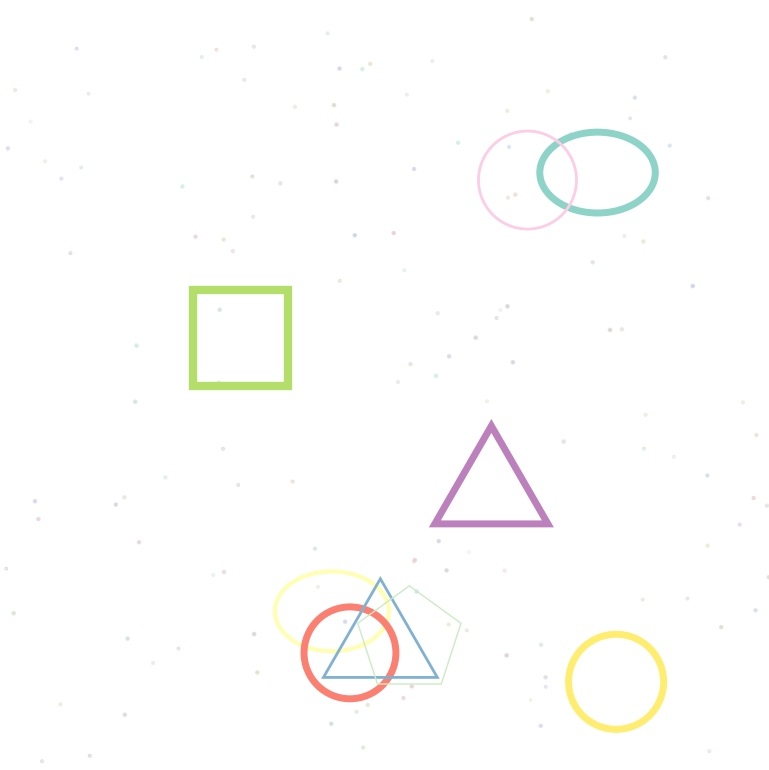[{"shape": "oval", "thickness": 2.5, "radius": 0.37, "center": [0.776, 0.776]}, {"shape": "oval", "thickness": 1.5, "radius": 0.37, "center": [0.431, 0.206]}, {"shape": "circle", "thickness": 2.5, "radius": 0.3, "center": [0.454, 0.152]}, {"shape": "triangle", "thickness": 1, "radius": 0.43, "center": [0.494, 0.163]}, {"shape": "square", "thickness": 3, "radius": 0.31, "center": [0.313, 0.561]}, {"shape": "circle", "thickness": 1, "radius": 0.32, "center": [0.685, 0.766]}, {"shape": "triangle", "thickness": 2.5, "radius": 0.42, "center": [0.638, 0.362]}, {"shape": "pentagon", "thickness": 0.5, "radius": 0.35, "center": [0.532, 0.169]}, {"shape": "circle", "thickness": 2.5, "radius": 0.31, "center": [0.8, 0.115]}]